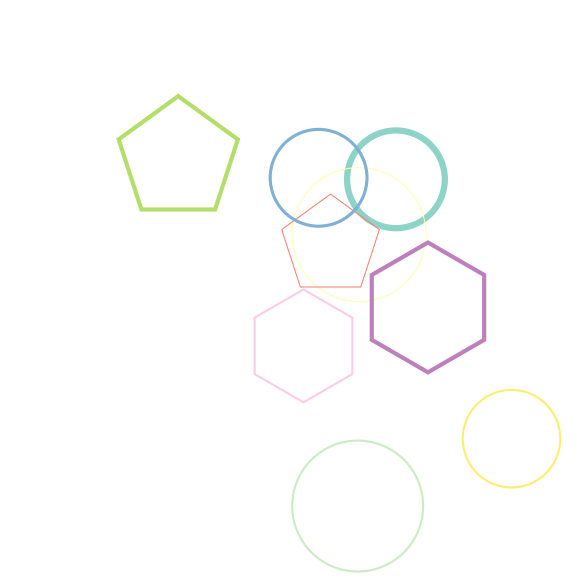[{"shape": "circle", "thickness": 3, "radius": 0.42, "center": [0.686, 0.689]}, {"shape": "circle", "thickness": 0.5, "radius": 0.58, "center": [0.622, 0.593]}, {"shape": "pentagon", "thickness": 0.5, "radius": 0.44, "center": [0.572, 0.574]}, {"shape": "circle", "thickness": 1.5, "radius": 0.42, "center": [0.552, 0.691]}, {"shape": "pentagon", "thickness": 2, "radius": 0.54, "center": [0.309, 0.724]}, {"shape": "hexagon", "thickness": 1, "radius": 0.49, "center": [0.525, 0.4]}, {"shape": "hexagon", "thickness": 2, "radius": 0.56, "center": [0.741, 0.467]}, {"shape": "circle", "thickness": 1, "radius": 0.57, "center": [0.619, 0.123]}, {"shape": "circle", "thickness": 1, "radius": 0.42, "center": [0.886, 0.24]}]